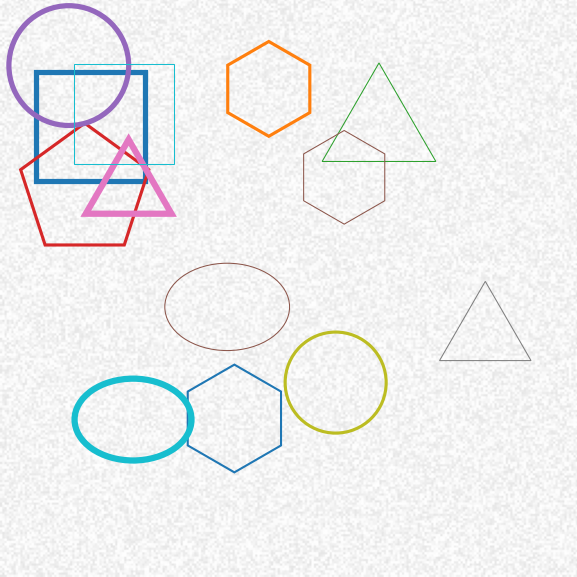[{"shape": "hexagon", "thickness": 1, "radius": 0.47, "center": [0.406, 0.274]}, {"shape": "square", "thickness": 2.5, "radius": 0.47, "center": [0.157, 0.78]}, {"shape": "hexagon", "thickness": 1.5, "radius": 0.41, "center": [0.465, 0.845]}, {"shape": "triangle", "thickness": 0.5, "radius": 0.57, "center": [0.656, 0.776]}, {"shape": "pentagon", "thickness": 1.5, "radius": 0.58, "center": [0.147, 0.669]}, {"shape": "circle", "thickness": 2.5, "radius": 0.52, "center": [0.119, 0.886]}, {"shape": "hexagon", "thickness": 0.5, "radius": 0.41, "center": [0.596, 0.692]}, {"shape": "oval", "thickness": 0.5, "radius": 0.54, "center": [0.393, 0.468]}, {"shape": "triangle", "thickness": 3, "radius": 0.43, "center": [0.223, 0.672]}, {"shape": "triangle", "thickness": 0.5, "radius": 0.46, "center": [0.84, 0.42]}, {"shape": "circle", "thickness": 1.5, "radius": 0.44, "center": [0.581, 0.337]}, {"shape": "oval", "thickness": 3, "radius": 0.51, "center": [0.23, 0.273]}, {"shape": "square", "thickness": 0.5, "radius": 0.43, "center": [0.214, 0.801]}]